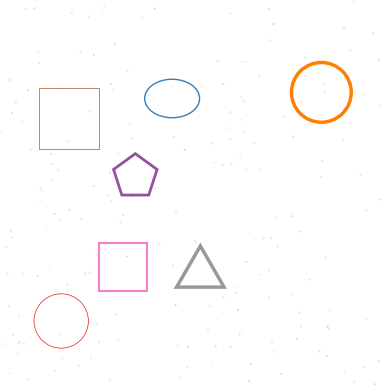[{"shape": "circle", "thickness": 0.5, "radius": 0.35, "center": [0.159, 0.166]}, {"shape": "oval", "thickness": 1, "radius": 0.36, "center": [0.447, 0.744]}, {"shape": "pentagon", "thickness": 2, "radius": 0.3, "center": [0.351, 0.541]}, {"shape": "circle", "thickness": 2.5, "radius": 0.39, "center": [0.835, 0.76]}, {"shape": "square", "thickness": 0.5, "radius": 0.4, "center": [0.179, 0.693]}, {"shape": "square", "thickness": 1.5, "radius": 0.31, "center": [0.319, 0.307]}, {"shape": "triangle", "thickness": 2.5, "radius": 0.36, "center": [0.52, 0.29]}]